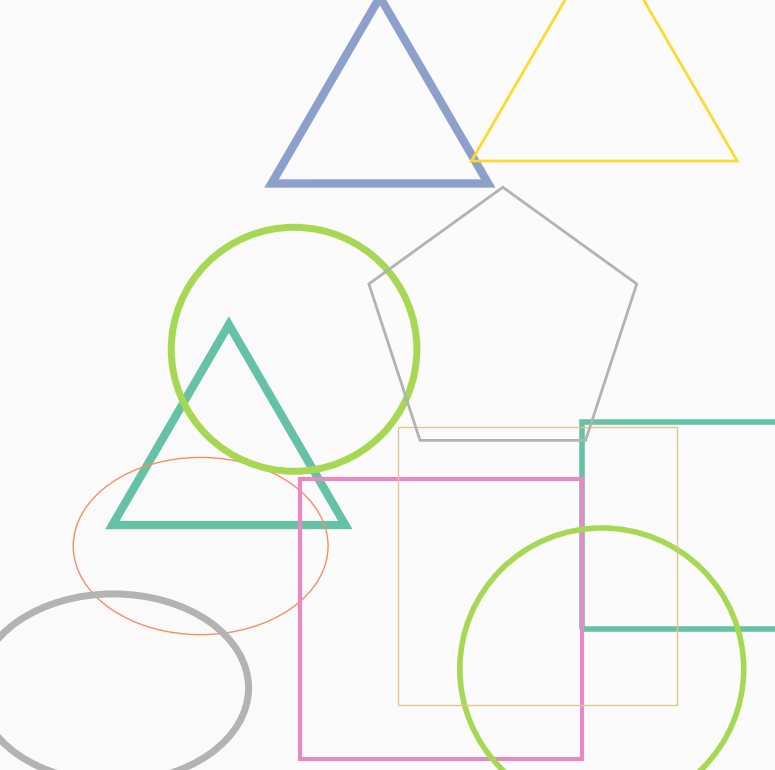[{"shape": "triangle", "thickness": 3, "radius": 0.87, "center": [0.295, 0.405]}, {"shape": "square", "thickness": 2, "radius": 0.67, "center": [0.886, 0.318]}, {"shape": "oval", "thickness": 0.5, "radius": 0.82, "center": [0.259, 0.291]}, {"shape": "triangle", "thickness": 3, "radius": 0.81, "center": [0.49, 0.842]}, {"shape": "square", "thickness": 1.5, "radius": 0.91, "center": [0.569, 0.196]}, {"shape": "circle", "thickness": 2, "radius": 0.92, "center": [0.776, 0.131]}, {"shape": "circle", "thickness": 2.5, "radius": 0.79, "center": [0.379, 0.546]}, {"shape": "triangle", "thickness": 1, "radius": 0.99, "center": [0.78, 0.89]}, {"shape": "square", "thickness": 0.5, "radius": 0.9, "center": [0.694, 0.265]}, {"shape": "pentagon", "thickness": 1, "radius": 0.91, "center": [0.649, 0.575]}, {"shape": "oval", "thickness": 2.5, "radius": 0.87, "center": [0.146, 0.107]}]